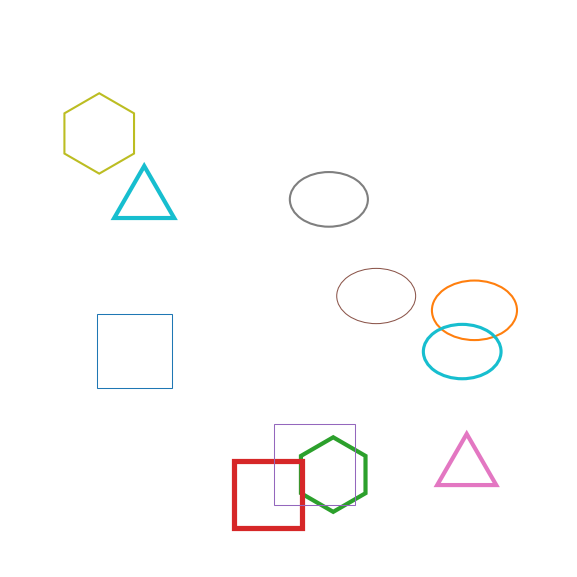[{"shape": "square", "thickness": 0.5, "radius": 0.32, "center": [0.233, 0.391]}, {"shape": "oval", "thickness": 1, "radius": 0.37, "center": [0.822, 0.462]}, {"shape": "hexagon", "thickness": 2, "radius": 0.32, "center": [0.577, 0.177]}, {"shape": "square", "thickness": 2.5, "radius": 0.29, "center": [0.464, 0.142]}, {"shape": "square", "thickness": 0.5, "radius": 0.35, "center": [0.545, 0.194]}, {"shape": "oval", "thickness": 0.5, "radius": 0.34, "center": [0.651, 0.487]}, {"shape": "triangle", "thickness": 2, "radius": 0.3, "center": [0.808, 0.189]}, {"shape": "oval", "thickness": 1, "radius": 0.34, "center": [0.569, 0.654]}, {"shape": "hexagon", "thickness": 1, "radius": 0.35, "center": [0.172, 0.768]}, {"shape": "triangle", "thickness": 2, "radius": 0.3, "center": [0.25, 0.652]}, {"shape": "oval", "thickness": 1.5, "radius": 0.34, "center": [0.8, 0.39]}]